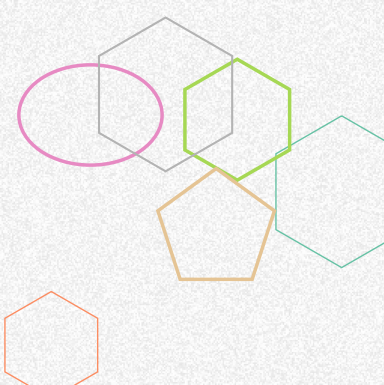[{"shape": "hexagon", "thickness": 1, "radius": 0.99, "center": [0.887, 0.502]}, {"shape": "hexagon", "thickness": 1, "radius": 0.7, "center": [0.133, 0.104]}, {"shape": "oval", "thickness": 2.5, "radius": 0.93, "center": [0.235, 0.701]}, {"shape": "hexagon", "thickness": 2.5, "radius": 0.79, "center": [0.616, 0.689]}, {"shape": "pentagon", "thickness": 2.5, "radius": 0.8, "center": [0.561, 0.403]}, {"shape": "hexagon", "thickness": 1.5, "radius": 1.0, "center": [0.43, 0.755]}]